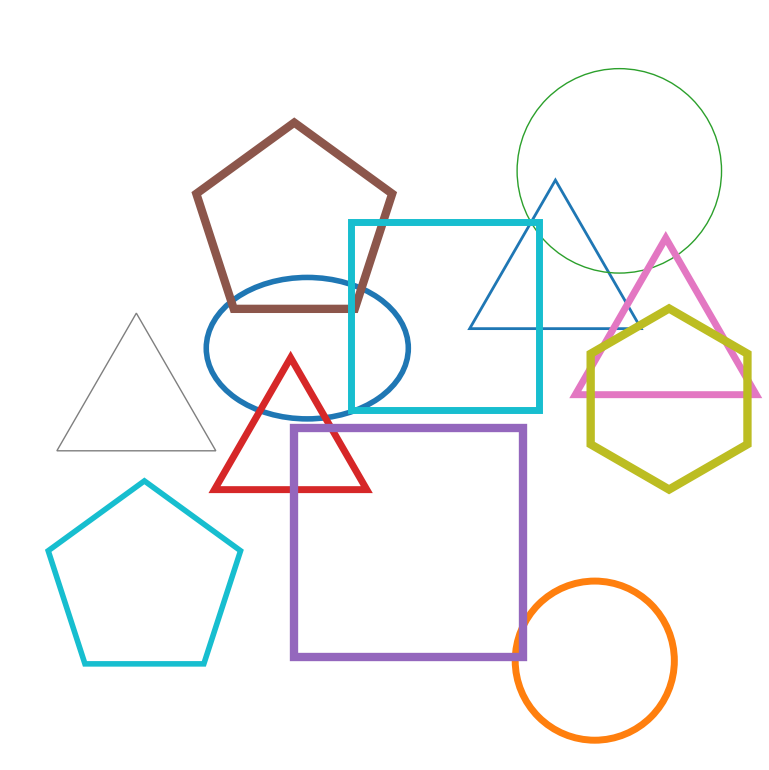[{"shape": "triangle", "thickness": 1, "radius": 0.64, "center": [0.721, 0.637]}, {"shape": "oval", "thickness": 2, "radius": 0.66, "center": [0.399, 0.548]}, {"shape": "circle", "thickness": 2.5, "radius": 0.52, "center": [0.772, 0.142]}, {"shape": "circle", "thickness": 0.5, "radius": 0.66, "center": [0.804, 0.778]}, {"shape": "triangle", "thickness": 2.5, "radius": 0.57, "center": [0.377, 0.421]}, {"shape": "square", "thickness": 3, "radius": 0.74, "center": [0.531, 0.295]}, {"shape": "pentagon", "thickness": 3, "radius": 0.67, "center": [0.382, 0.707]}, {"shape": "triangle", "thickness": 2.5, "radius": 0.68, "center": [0.865, 0.555]}, {"shape": "triangle", "thickness": 0.5, "radius": 0.6, "center": [0.177, 0.474]}, {"shape": "hexagon", "thickness": 3, "radius": 0.59, "center": [0.869, 0.482]}, {"shape": "pentagon", "thickness": 2, "radius": 0.66, "center": [0.188, 0.244]}, {"shape": "square", "thickness": 2.5, "radius": 0.61, "center": [0.577, 0.589]}]